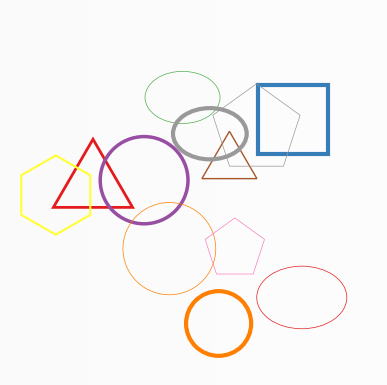[{"shape": "oval", "thickness": 0.5, "radius": 0.58, "center": [0.779, 0.227]}, {"shape": "triangle", "thickness": 2, "radius": 0.59, "center": [0.24, 0.52]}, {"shape": "square", "thickness": 3, "radius": 0.45, "center": [0.755, 0.689]}, {"shape": "oval", "thickness": 0.5, "radius": 0.48, "center": [0.471, 0.747]}, {"shape": "circle", "thickness": 2.5, "radius": 0.57, "center": [0.372, 0.532]}, {"shape": "circle", "thickness": 0.5, "radius": 0.6, "center": [0.437, 0.354]}, {"shape": "circle", "thickness": 3, "radius": 0.42, "center": [0.564, 0.16]}, {"shape": "hexagon", "thickness": 1.5, "radius": 0.51, "center": [0.144, 0.493]}, {"shape": "triangle", "thickness": 1, "radius": 0.41, "center": [0.592, 0.577]}, {"shape": "pentagon", "thickness": 0.5, "radius": 0.4, "center": [0.606, 0.353]}, {"shape": "pentagon", "thickness": 0.5, "radius": 0.59, "center": [0.662, 0.664]}, {"shape": "oval", "thickness": 3, "radius": 0.48, "center": [0.542, 0.653]}]